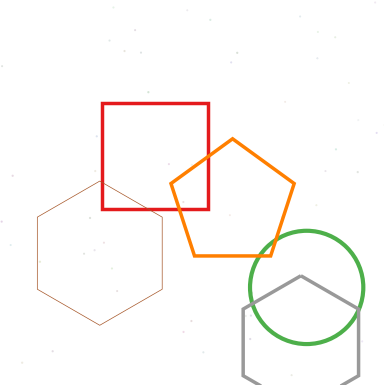[{"shape": "square", "thickness": 2.5, "radius": 0.69, "center": [0.402, 0.594]}, {"shape": "circle", "thickness": 3, "radius": 0.74, "center": [0.797, 0.253]}, {"shape": "pentagon", "thickness": 2.5, "radius": 0.84, "center": [0.604, 0.471]}, {"shape": "hexagon", "thickness": 0.5, "radius": 0.94, "center": [0.259, 0.342]}, {"shape": "hexagon", "thickness": 2.5, "radius": 0.87, "center": [0.781, 0.111]}]